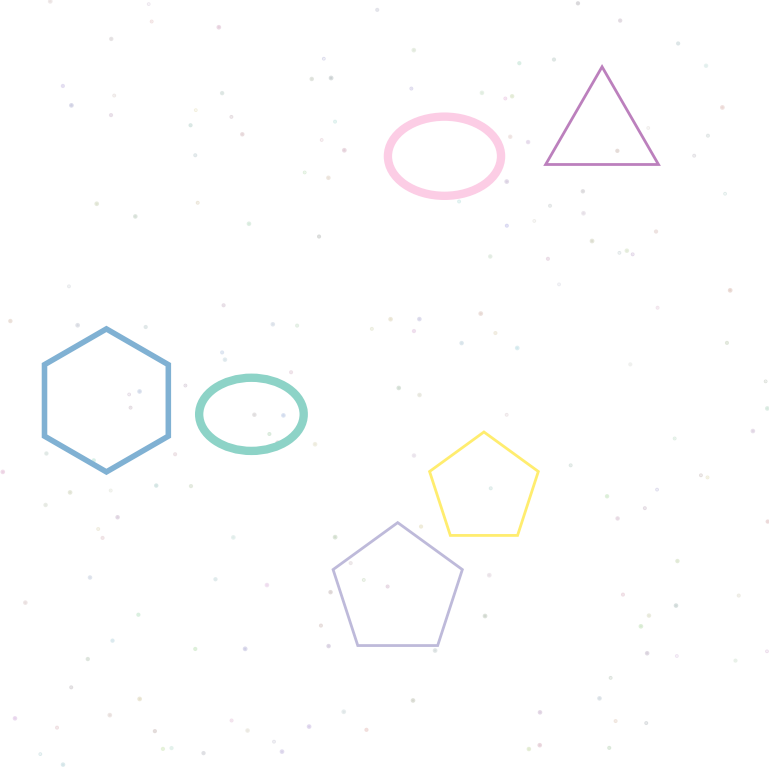[{"shape": "oval", "thickness": 3, "radius": 0.34, "center": [0.327, 0.462]}, {"shape": "pentagon", "thickness": 1, "radius": 0.44, "center": [0.517, 0.233]}, {"shape": "hexagon", "thickness": 2, "radius": 0.46, "center": [0.138, 0.48]}, {"shape": "oval", "thickness": 3, "radius": 0.37, "center": [0.577, 0.797]}, {"shape": "triangle", "thickness": 1, "radius": 0.42, "center": [0.782, 0.829]}, {"shape": "pentagon", "thickness": 1, "radius": 0.37, "center": [0.629, 0.365]}]